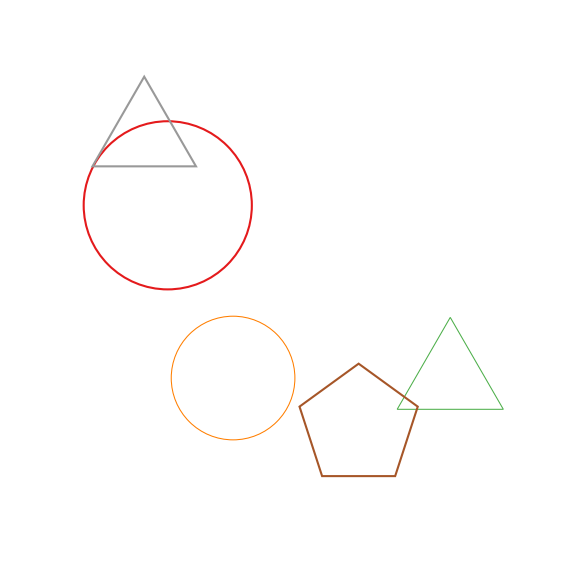[{"shape": "circle", "thickness": 1, "radius": 0.73, "center": [0.29, 0.644]}, {"shape": "triangle", "thickness": 0.5, "radius": 0.53, "center": [0.78, 0.343]}, {"shape": "circle", "thickness": 0.5, "radius": 0.54, "center": [0.404, 0.345]}, {"shape": "pentagon", "thickness": 1, "radius": 0.54, "center": [0.621, 0.262]}, {"shape": "triangle", "thickness": 1, "radius": 0.52, "center": [0.25, 0.763]}]